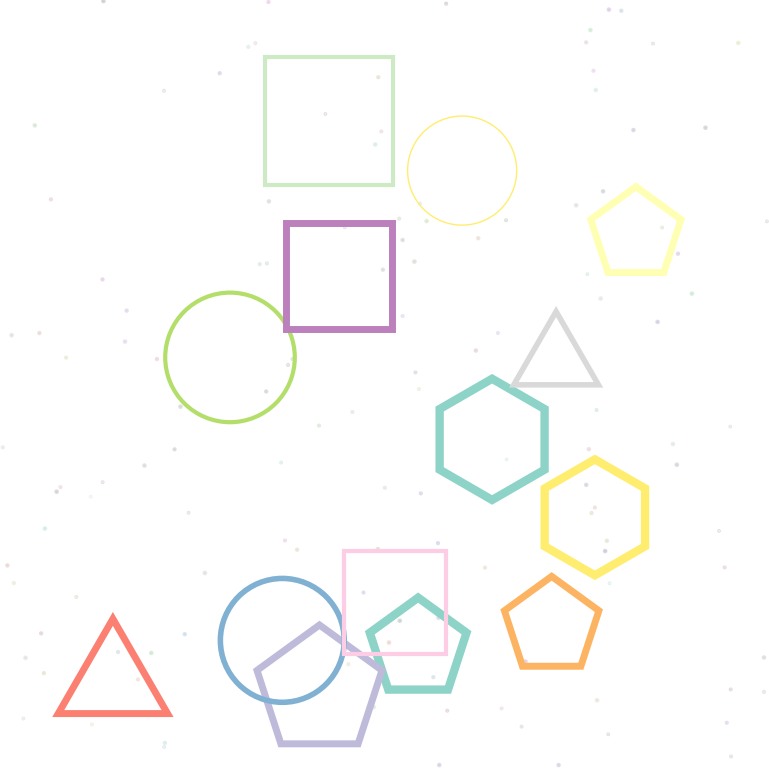[{"shape": "hexagon", "thickness": 3, "radius": 0.39, "center": [0.639, 0.429]}, {"shape": "pentagon", "thickness": 3, "radius": 0.33, "center": [0.543, 0.158]}, {"shape": "pentagon", "thickness": 2.5, "radius": 0.31, "center": [0.826, 0.696]}, {"shape": "pentagon", "thickness": 2.5, "radius": 0.43, "center": [0.415, 0.103]}, {"shape": "triangle", "thickness": 2.5, "radius": 0.41, "center": [0.147, 0.114]}, {"shape": "circle", "thickness": 2, "radius": 0.4, "center": [0.367, 0.168]}, {"shape": "pentagon", "thickness": 2.5, "radius": 0.32, "center": [0.716, 0.187]}, {"shape": "circle", "thickness": 1.5, "radius": 0.42, "center": [0.299, 0.536]}, {"shape": "square", "thickness": 1.5, "radius": 0.33, "center": [0.513, 0.217]}, {"shape": "triangle", "thickness": 2, "radius": 0.32, "center": [0.722, 0.532]}, {"shape": "square", "thickness": 2.5, "radius": 0.34, "center": [0.44, 0.642]}, {"shape": "square", "thickness": 1.5, "radius": 0.42, "center": [0.427, 0.842]}, {"shape": "hexagon", "thickness": 3, "radius": 0.38, "center": [0.773, 0.328]}, {"shape": "circle", "thickness": 0.5, "radius": 0.35, "center": [0.6, 0.778]}]